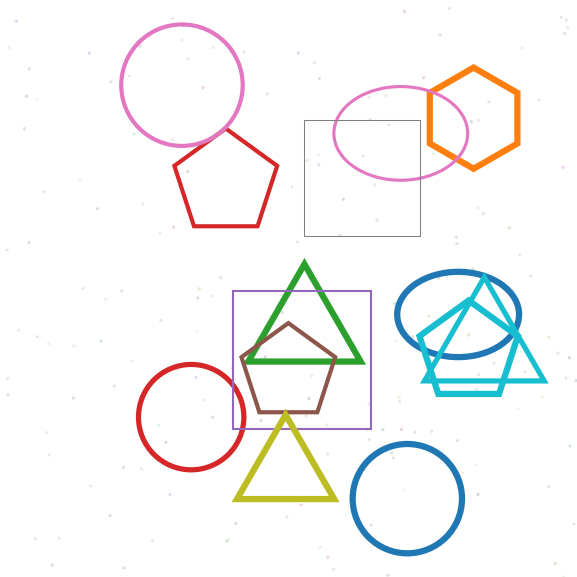[{"shape": "oval", "thickness": 3, "radius": 0.53, "center": [0.793, 0.455]}, {"shape": "circle", "thickness": 3, "radius": 0.47, "center": [0.705, 0.136]}, {"shape": "hexagon", "thickness": 3, "radius": 0.44, "center": [0.82, 0.795]}, {"shape": "triangle", "thickness": 3, "radius": 0.56, "center": [0.527, 0.429]}, {"shape": "circle", "thickness": 2.5, "radius": 0.46, "center": [0.331, 0.277]}, {"shape": "pentagon", "thickness": 2, "radius": 0.47, "center": [0.391, 0.683]}, {"shape": "square", "thickness": 1, "radius": 0.6, "center": [0.523, 0.376]}, {"shape": "pentagon", "thickness": 2, "radius": 0.43, "center": [0.499, 0.354]}, {"shape": "circle", "thickness": 2, "radius": 0.53, "center": [0.315, 0.852]}, {"shape": "oval", "thickness": 1.5, "radius": 0.58, "center": [0.694, 0.768]}, {"shape": "square", "thickness": 0.5, "radius": 0.5, "center": [0.627, 0.691]}, {"shape": "triangle", "thickness": 3, "radius": 0.49, "center": [0.495, 0.184]}, {"shape": "pentagon", "thickness": 3, "radius": 0.45, "center": [0.812, 0.389]}, {"shape": "triangle", "thickness": 2.5, "radius": 0.6, "center": [0.839, 0.399]}]